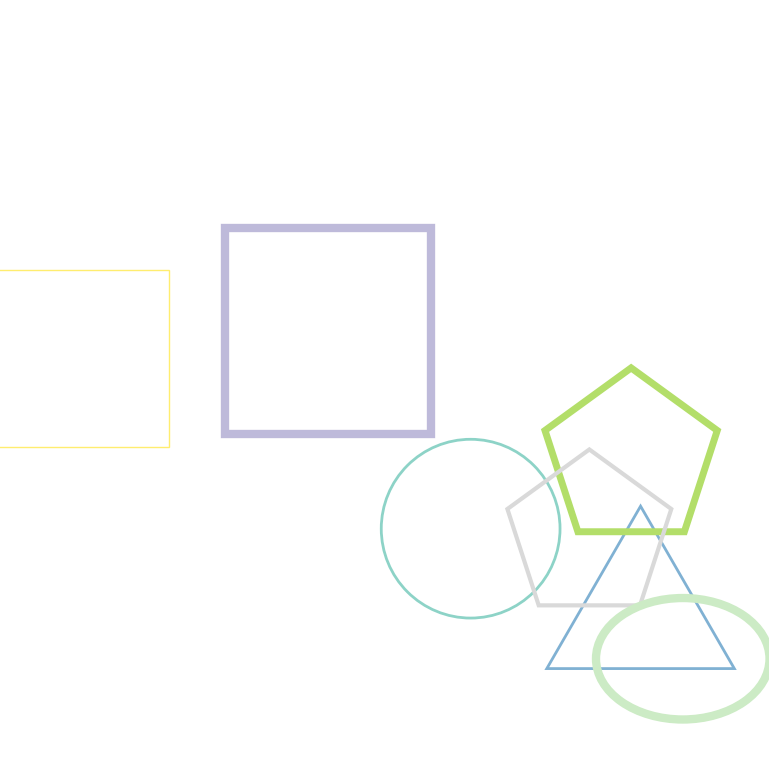[{"shape": "circle", "thickness": 1, "radius": 0.58, "center": [0.611, 0.313]}, {"shape": "square", "thickness": 3, "radius": 0.67, "center": [0.426, 0.57]}, {"shape": "triangle", "thickness": 1, "radius": 0.7, "center": [0.832, 0.202]}, {"shape": "pentagon", "thickness": 2.5, "radius": 0.59, "center": [0.82, 0.405]}, {"shape": "pentagon", "thickness": 1.5, "radius": 0.56, "center": [0.765, 0.304]}, {"shape": "oval", "thickness": 3, "radius": 0.56, "center": [0.887, 0.144]}, {"shape": "square", "thickness": 0.5, "radius": 0.57, "center": [0.105, 0.535]}]